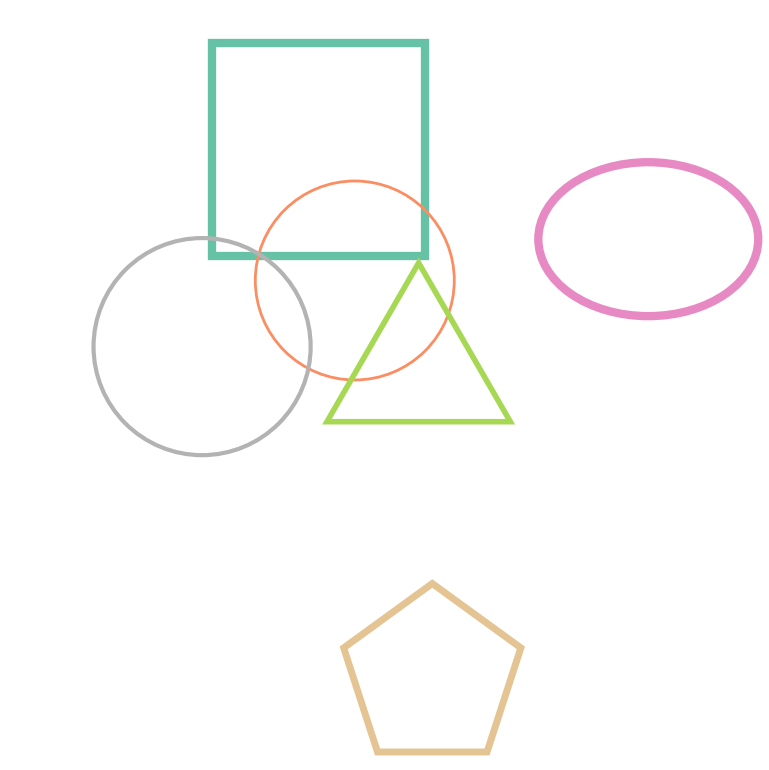[{"shape": "square", "thickness": 3, "radius": 0.69, "center": [0.414, 0.806]}, {"shape": "circle", "thickness": 1, "radius": 0.65, "center": [0.461, 0.636]}, {"shape": "oval", "thickness": 3, "radius": 0.71, "center": [0.842, 0.689]}, {"shape": "triangle", "thickness": 2, "radius": 0.69, "center": [0.544, 0.521]}, {"shape": "pentagon", "thickness": 2.5, "radius": 0.6, "center": [0.561, 0.121]}, {"shape": "circle", "thickness": 1.5, "radius": 0.7, "center": [0.262, 0.55]}]